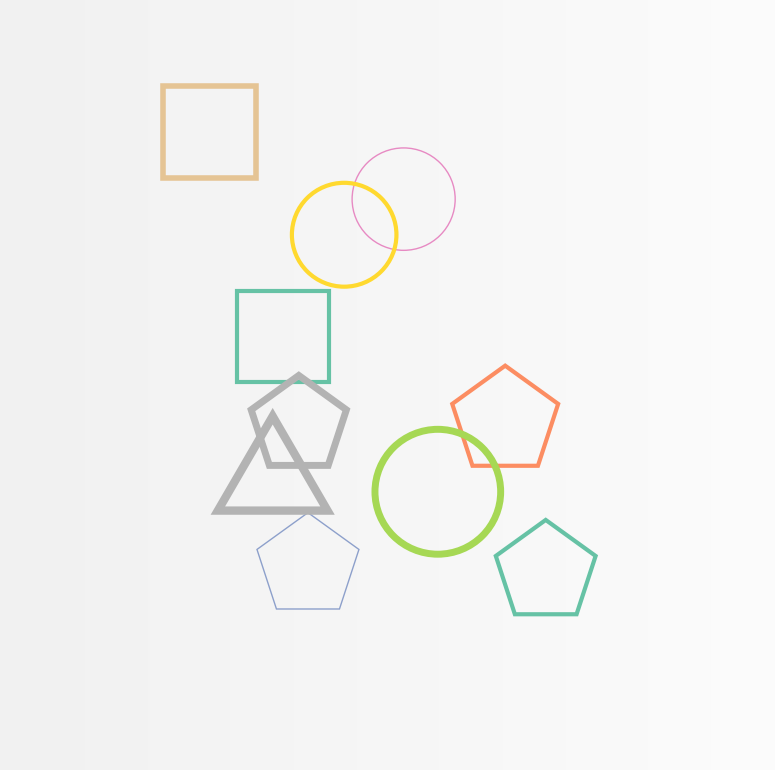[{"shape": "square", "thickness": 1.5, "radius": 0.3, "center": [0.365, 0.563]}, {"shape": "pentagon", "thickness": 1.5, "radius": 0.34, "center": [0.704, 0.257]}, {"shape": "pentagon", "thickness": 1.5, "radius": 0.36, "center": [0.652, 0.453]}, {"shape": "pentagon", "thickness": 0.5, "radius": 0.35, "center": [0.397, 0.265]}, {"shape": "circle", "thickness": 0.5, "radius": 0.33, "center": [0.521, 0.741]}, {"shape": "circle", "thickness": 2.5, "radius": 0.41, "center": [0.565, 0.361]}, {"shape": "circle", "thickness": 1.5, "radius": 0.34, "center": [0.444, 0.695]}, {"shape": "square", "thickness": 2, "radius": 0.3, "center": [0.27, 0.829]}, {"shape": "triangle", "thickness": 3, "radius": 0.41, "center": [0.352, 0.378]}, {"shape": "pentagon", "thickness": 2.5, "radius": 0.32, "center": [0.386, 0.448]}]